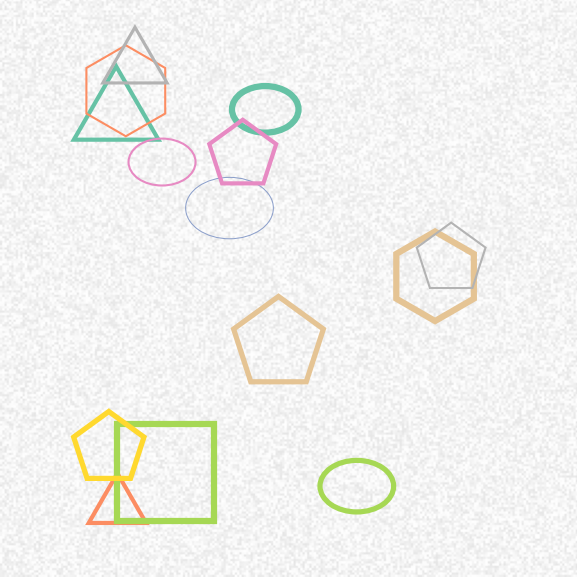[{"shape": "oval", "thickness": 3, "radius": 0.29, "center": [0.459, 0.81]}, {"shape": "triangle", "thickness": 2, "radius": 0.42, "center": [0.201, 0.8]}, {"shape": "triangle", "thickness": 2, "radius": 0.29, "center": [0.203, 0.122]}, {"shape": "hexagon", "thickness": 1, "radius": 0.39, "center": [0.218, 0.842]}, {"shape": "oval", "thickness": 0.5, "radius": 0.38, "center": [0.397, 0.639]}, {"shape": "oval", "thickness": 1, "radius": 0.29, "center": [0.281, 0.719]}, {"shape": "pentagon", "thickness": 2, "radius": 0.3, "center": [0.42, 0.731]}, {"shape": "oval", "thickness": 2.5, "radius": 0.32, "center": [0.618, 0.157]}, {"shape": "square", "thickness": 3, "radius": 0.42, "center": [0.286, 0.181]}, {"shape": "pentagon", "thickness": 2.5, "radius": 0.32, "center": [0.188, 0.223]}, {"shape": "hexagon", "thickness": 3, "radius": 0.39, "center": [0.753, 0.521]}, {"shape": "pentagon", "thickness": 2.5, "radius": 0.41, "center": [0.482, 0.404]}, {"shape": "pentagon", "thickness": 1, "radius": 0.31, "center": [0.781, 0.551]}, {"shape": "triangle", "thickness": 1.5, "radius": 0.32, "center": [0.234, 0.888]}]